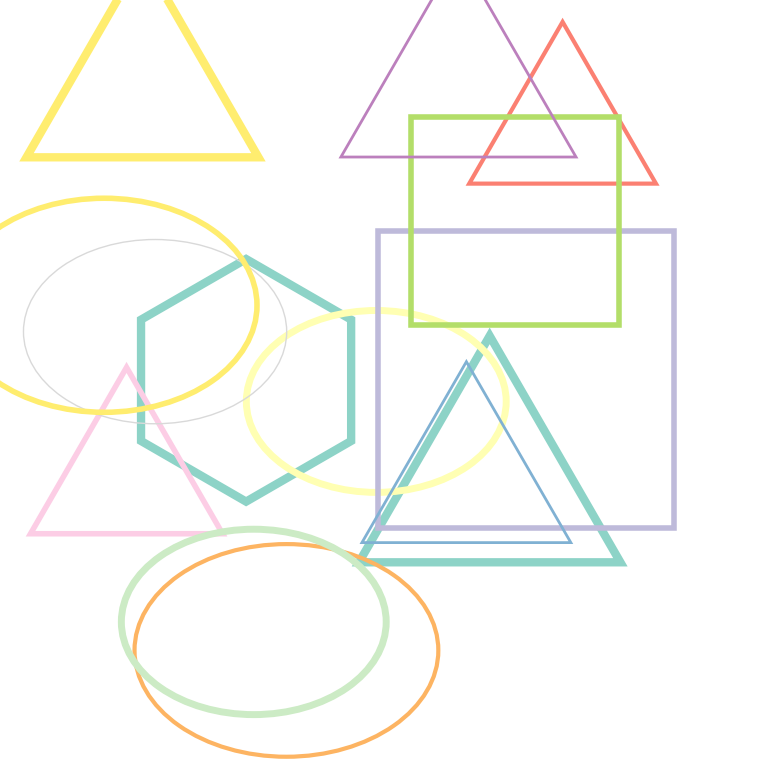[{"shape": "triangle", "thickness": 3, "radius": 0.98, "center": [0.636, 0.368]}, {"shape": "hexagon", "thickness": 3, "radius": 0.79, "center": [0.32, 0.506]}, {"shape": "oval", "thickness": 2.5, "radius": 0.84, "center": [0.489, 0.479]}, {"shape": "square", "thickness": 2, "radius": 0.96, "center": [0.683, 0.507]}, {"shape": "triangle", "thickness": 1.5, "radius": 0.7, "center": [0.731, 0.832]}, {"shape": "triangle", "thickness": 1, "radius": 0.78, "center": [0.606, 0.374]}, {"shape": "oval", "thickness": 1.5, "radius": 0.99, "center": [0.372, 0.155]}, {"shape": "square", "thickness": 2, "radius": 0.68, "center": [0.669, 0.713]}, {"shape": "triangle", "thickness": 2, "radius": 0.72, "center": [0.164, 0.379]}, {"shape": "oval", "thickness": 0.5, "radius": 0.85, "center": [0.201, 0.569]}, {"shape": "triangle", "thickness": 1, "radius": 0.88, "center": [0.595, 0.884]}, {"shape": "oval", "thickness": 2.5, "radius": 0.86, "center": [0.33, 0.192]}, {"shape": "oval", "thickness": 2, "radius": 0.99, "center": [0.135, 0.604]}, {"shape": "triangle", "thickness": 3, "radius": 0.87, "center": [0.185, 0.883]}]